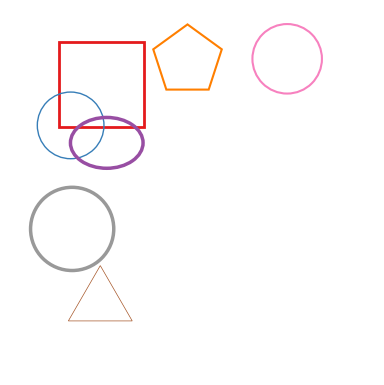[{"shape": "square", "thickness": 2, "radius": 0.55, "center": [0.264, 0.781]}, {"shape": "circle", "thickness": 1, "radius": 0.43, "center": [0.183, 0.674]}, {"shape": "oval", "thickness": 2.5, "radius": 0.47, "center": [0.277, 0.629]}, {"shape": "pentagon", "thickness": 1.5, "radius": 0.47, "center": [0.487, 0.843]}, {"shape": "triangle", "thickness": 0.5, "radius": 0.48, "center": [0.26, 0.214]}, {"shape": "circle", "thickness": 1.5, "radius": 0.45, "center": [0.746, 0.847]}, {"shape": "circle", "thickness": 2.5, "radius": 0.54, "center": [0.187, 0.405]}]